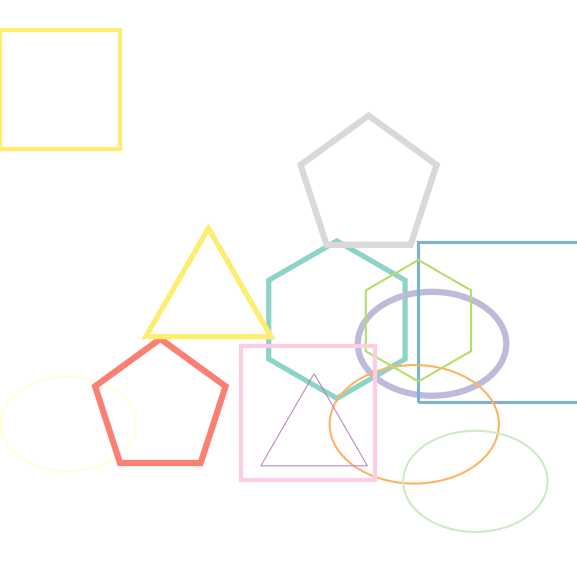[{"shape": "hexagon", "thickness": 2.5, "radius": 0.68, "center": [0.583, 0.446]}, {"shape": "oval", "thickness": 0.5, "radius": 0.59, "center": [0.118, 0.265]}, {"shape": "oval", "thickness": 3, "radius": 0.64, "center": [0.748, 0.404]}, {"shape": "pentagon", "thickness": 3, "radius": 0.59, "center": [0.278, 0.294]}, {"shape": "square", "thickness": 1.5, "radius": 0.69, "center": [0.863, 0.442]}, {"shape": "oval", "thickness": 1, "radius": 0.73, "center": [0.717, 0.264]}, {"shape": "hexagon", "thickness": 1, "radius": 0.53, "center": [0.724, 0.444]}, {"shape": "square", "thickness": 2, "radius": 0.58, "center": [0.533, 0.284]}, {"shape": "pentagon", "thickness": 3, "radius": 0.62, "center": [0.638, 0.675]}, {"shape": "triangle", "thickness": 0.5, "radius": 0.53, "center": [0.544, 0.246]}, {"shape": "oval", "thickness": 1, "radius": 0.63, "center": [0.823, 0.166]}, {"shape": "triangle", "thickness": 2.5, "radius": 0.63, "center": [0.361, 0.479]}, {"shape": "square", "thickness": 2, "radius": 0.52, "center": [0.104, 0.845]}]